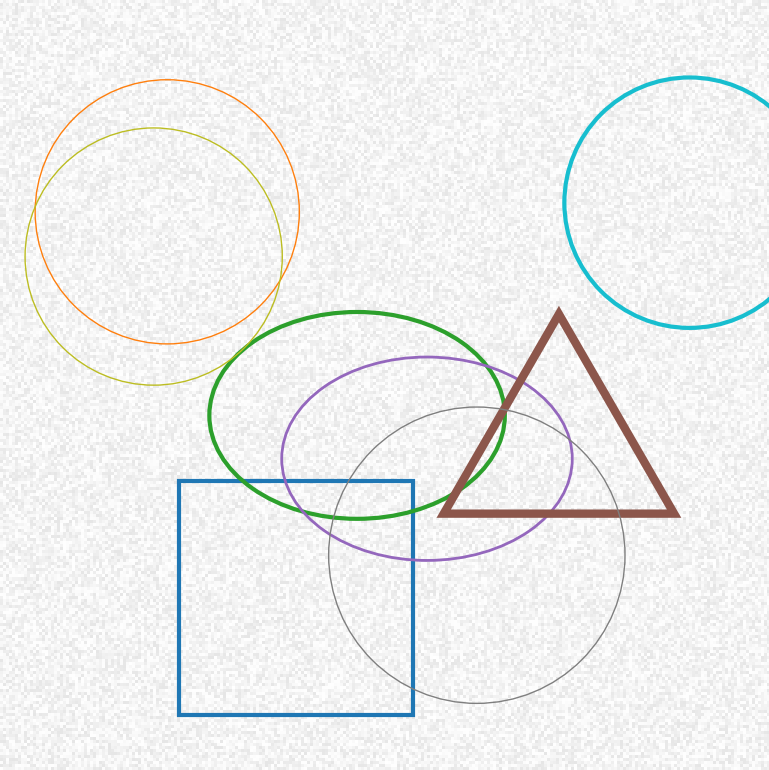[{"shape": "square", "thickness": 1.5, "radius": 0.76, "center": [0.385, 0.223]}, {"shape": "circle", "thickness": 0.5, "radius": 0.86, "center": [0.217, 0.725]}, {"shape": "oval", "thickness": 1.5, "radius": 0.96, "center": [0.464, 0.461]}, {"shape": "oval", "thickness": 1, "radius": 0.94, "center": [0.555, 0.404]}, {"shape": "triangle", "thickness": 3, "radius": 0.86, "center": [0.726, 0.419]}, {"shape": "circle", "thickness": 0.5, "radius": 0.96, "center": [0.619, 0.279]}, {"shape": "circle", "thickness": 0.5, "radius": 0.84, "center": [0.2, 0.667]}, {"shape": "circle", "thickness": 1.5, "radius": 0.81, "center": [0.896, 0.737]}]